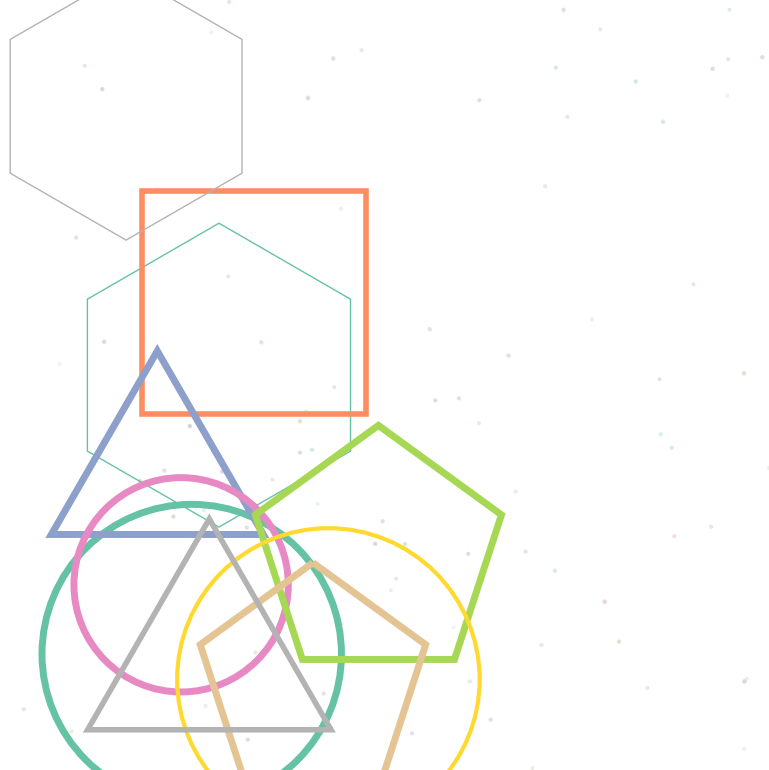[{"shape": "circle", "thickness": 2.5, "radius": 0.97, "center": [0.249, 0.151]}, {"shape": "hexagon", "thickness": 0.5, "radius": 0.99, "center": [0.284, 0.513]}, {"shape": "square", "thickness": 2, "radius": 0.73, "center": [0.33, 0.607]}, {"shape": "triangle", "thickness": 2.5, "radius": 0.79, "center": [0.204, 0.385]}, {"shape": "circle", "thickness": 2.5, "radius": 0.7, "center": [0.235, 0.241]}, {"shape": "pentagon", "thickness": 2.5, "radius": 0.84, "center": [0.491, 0.28]}, {"shape": "circle", "thickness": 1.5, "radius": 0.98, "center": [0.427, 0.118]}, {"shape": "pentagon", "thickness": 2.5, "radius": 0.77, "center": [0.406, 0.115]}, {"shape": "triangle", "thickness": 2, "radius": 0.91, "center": [0.272, 0.144]}, {"shape": "hexagon", "thickness": 0.5, "radius": 0.87, "center": [0.164, 0.862]}]